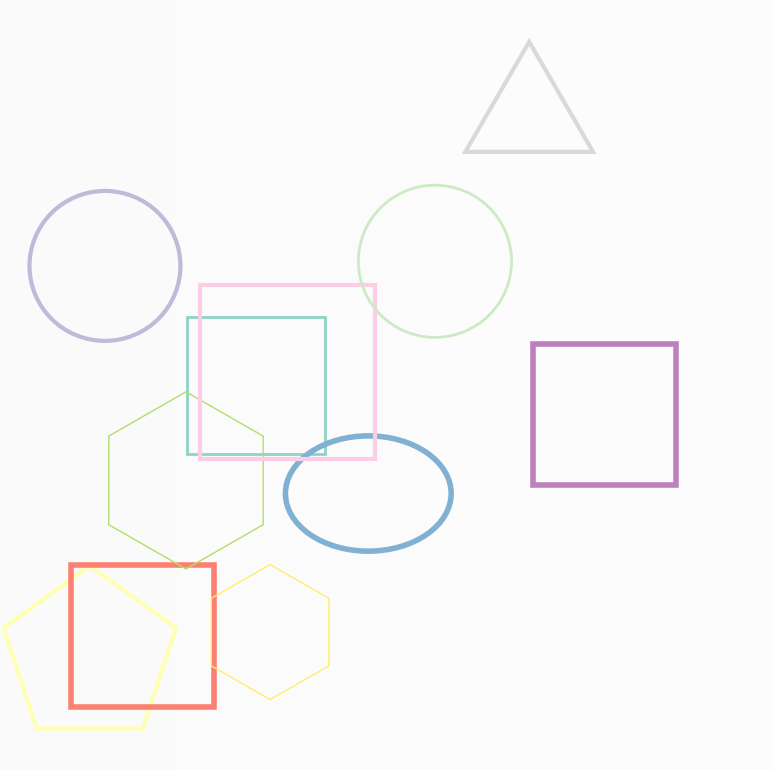[{"shape": "square", "thickness": 1, "radius": 0.44, "center": [0.331, 0.499]}, {"shape": "pentagon", "thickness": 1.5, "radius": 0.58, "center": [0.116, 0.148]}, {"shape": "circle", "thickness": 1.5, "radius": 0.49, "center": [0.135, 0.655]}, {"shape": "square", "thickness": 2, "radius": 0.46, "center": [0.183, 0.175]}, {"shape": "oval", "thickness": 2, "radius": 0.53, "center": [0.475, 0.359]}, {"shape": "hexagon", "thickness": 0.5, "radius": 0.58, "center": [0.24, 0.376]}, {"shape": "square", "thickness": 1.5, "radius": 0.56, "center": [0.371, 0.517]}, {"shape": "triangle", "thickness": 1.5, "radius": 0.48, "center": [0.683, 0.85]}, {"shape": "square", "thickness": 2, "radius": 0.46, "center": [0.78, 0.461]}, {"shape": "circle", "thickness": 1, "radius": 0.49, "center": [0.561, 0.661]}, {"shape": "hexagon", "thickness": 0.5, "radius": 0.44, "center": [0.348, 0.179]}]